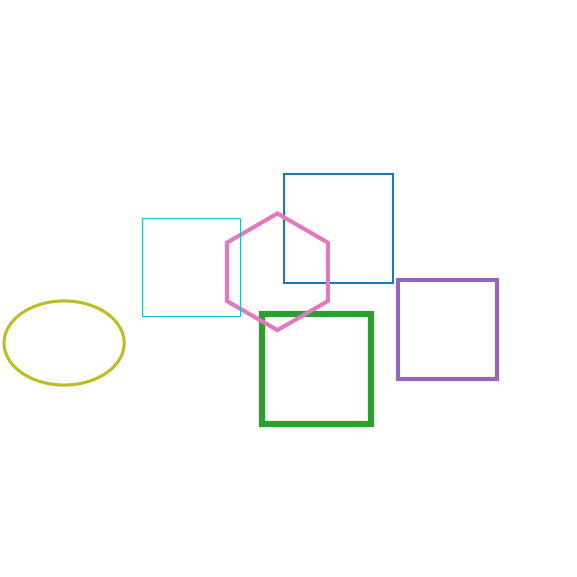[{"shape": "square", "thickness": 1, "radius": 0.47, "center": [0.587, 0.603]}, {"shape": "square", "thickness": 3, "radius": 0.47, "center": [0.548, 0.36]}, {"shape": "square", "thickness": 2, "radius": 0.43, "center": [0.774, 0.429]}, {"shape": "hexagon", "thickness": 2, "radius": 0.51, "center": [0.48, 0.528]}, {"shape": "oval", "thickness": 1.5, "radius": 0.52, "center": [0.111, 0.405]}, {"shape": "square", "thickness": 0.5, "radius": 0.42, "center": [0.33, 0.537]}]